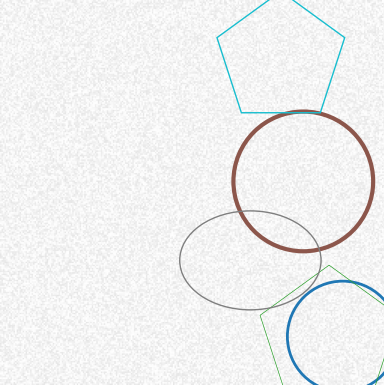[{"shape": "circle", "thickness": 2, "radius": 0.72, "center": [0.89, 0.126]}, {"shape": "pentagon", "thickness": 0.5, "radius": 0.94, "center": [0.855, 0.123]}, {"shape": "circle", "thickness": 3, "radius": 0.91, "center": [0.788, 0.529]}, {"shape": "oval", "thickness": 1, "radius": 0.92, "center": [0.65, 0.324]}, {"shape": "pentagon", "thickness": 1, "radius": 0.87, "center": [0.729, 0.848]}]